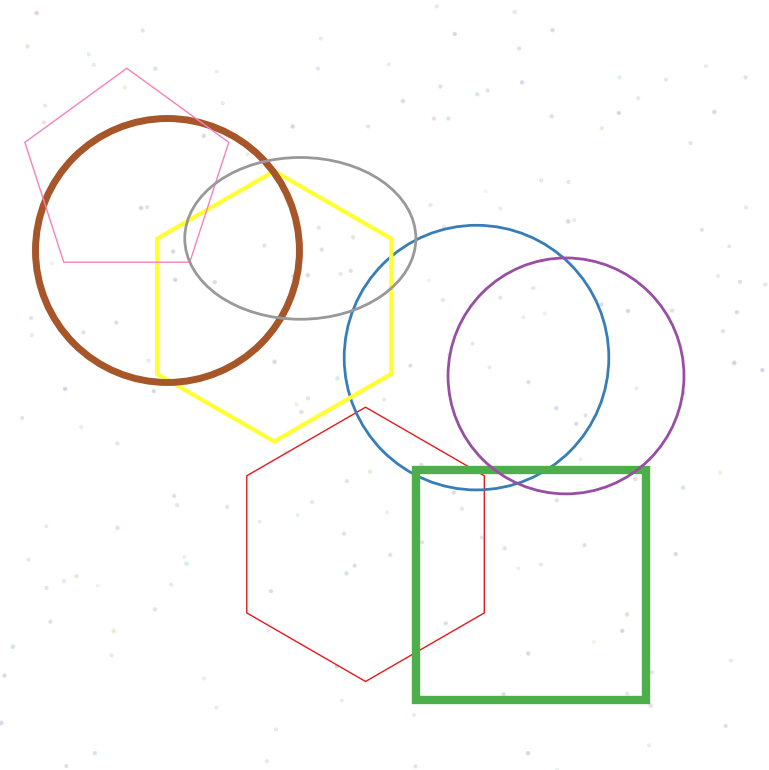[{"shape": "hexagon", "thickness": 0.5, "radius": 0.89, "center": [0.475, 0.293]}, {"shape": "circle", "thickness": 1, "radius": 0.86, "center": [0.619, 0.536]}, {"shape": "square", "thickness": 3, "radius": 0.75, "center": [0.69, 0.24]}, {"shape": "circle", "thickness": 1, "radius": 0.77, "center": [0.735, 0.512]}, {"shape": "hexagon", "thickness": 1.5, "radius": 0.88, "center": [0.356, 0.602]}, {"shape": "circle", "thickness": 2.5, "radius": 0.86, "center": [0.217, 0.675]}, {"shape": "pentagon", "thickness": 0.5, "radius": 0.7, "center": [0.165, 0.772]}, {"shape": "oval", "thickness": 1, "radius": 0.75, "center": [0.39, 0.69]}]